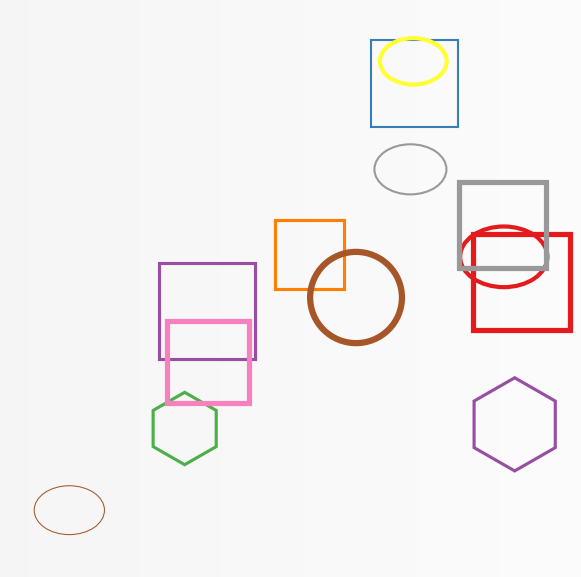[{"shape": "oval", "thickness": 2, "radius": 0.38, "center": [0.867, 0.554]}, {"shape": "square", "thickness": 2.5, "radius": 0.41, "center": [0.897, 0.51]}, {"shape": "square", "thickness": 1, "radius": 0.38, "center": [0.713, 0.855]}, {"shape": "hexagon", "thickness": 1.5, "radius": 0.31, "center": [0.318, 0.257]}, {"shape": "square", "thickness": 1.5, "radius": 0.41, "center": [0.357, 0.461]}, {"shape": "hexagon", "thickness": 1.5, "radius": 0.4, "center": [0.885, 0.264]}, {"shape": "square", "thickness": 1.5, "radius": 0.3, "center": [0.532, 0.559]}, {"shape": "oval", "thickness": 2, "radius": 0.29, "center": [0.711, 0.893]}, {"shape": "circle", "thickness": 3, "radius": 0.39, "center": [0.613, 0.484]}, {"shape": "oval", "thickness": 0.5, "radius": 0.3, "center": [0.119, 0.116]}, {"shape": "square", "thickness": 2.5, "radius": 0.36, "center": [0.358, 0.373]}, {"shape": "oval", "thickness": 1, "radius": 0.31, "center": [0.706, 0.706]}, {"shape": "square", "thickness": 2.5, "radius": 0.37, "center": [0.865, 0.61]}]